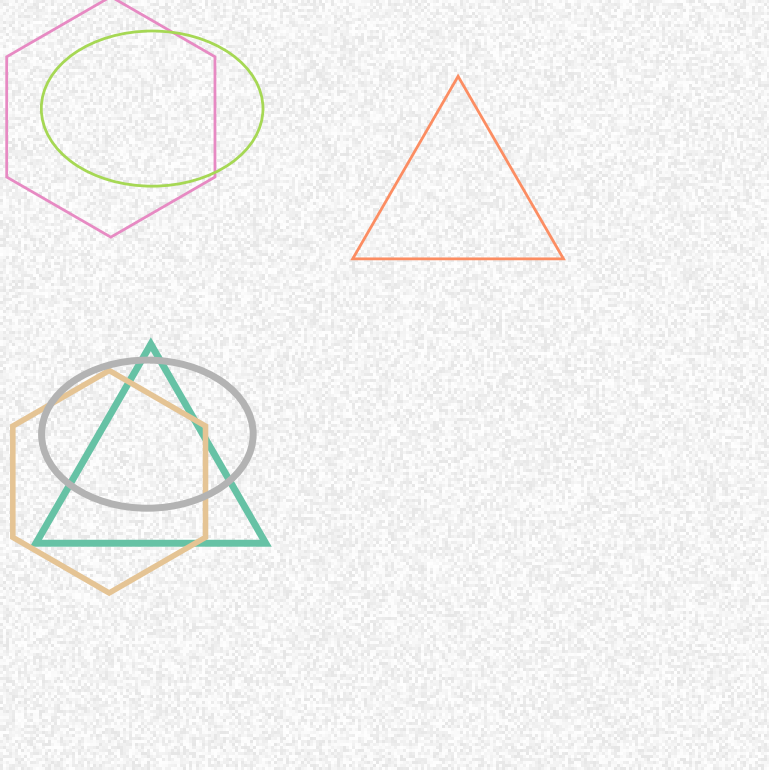[{"shape": "triangle", "thickness": 2.5, "radius": 0.86, "center": [0.196, 0.381]}, {"shape": "triangle", "thickness": 1, "radius": 0.79, "center": [0.595, 0.743]}, {"shape": "hexagon", "thickness": 1, "radius": 0.78, "center": [0.144, 0.848]}, {"shape": "oval", "thickness": 1, "radius": 0.72, "center": [0.198, 0.859]}, {"shape": "hexagon", "thickness": 2, "radius": 0.72, "center": [0.142, 0.374]}, {"shape": "oval", "thickness": 2.5, "radius": 0.69, "center": [0.191, 0.436]}]